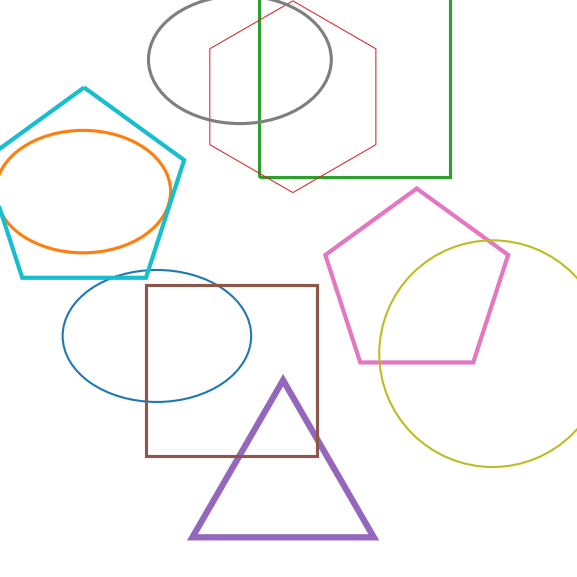[{"shape": "oval", "thickness": 1, "radius": 0.82, "center": [0.272, 0.417]}, {"shape": "oval", "thickness": 1.5, "radius": 0.76, "center": [0.144, 0.667]}, {"shape": "square", "thickness": 1.5, "radius": 0.83, "center": [0.614, 0.859]}, {"shape": "hexagon", "thickness": 0.5, "radius": 0.83, "center": [0.507, 0.832]}, {"shape": "triangle", "thickness": 3, "radius": 0.91, "center": [0.49, 0.159]}, {"shape": "square", "thickness": 1.5, "radius": 0.74, "center": [0.401, 0.357]}, {"shape": "pentagon", "thickness": 2, "radius": 0.83, "center": [0.722, 0.506]}, {"shape": "oval", "thickness": 1.5, "radius": 0.79, "center": [0.415, 0.896]}, {"shape": "circle", "thickness": 1, "radius": 0.98, "center": [0.853, 0.387]}, {"shape": "pentagon", "thickness": 2, "radius": 0.91, "center": [0.146, 0.666]}]